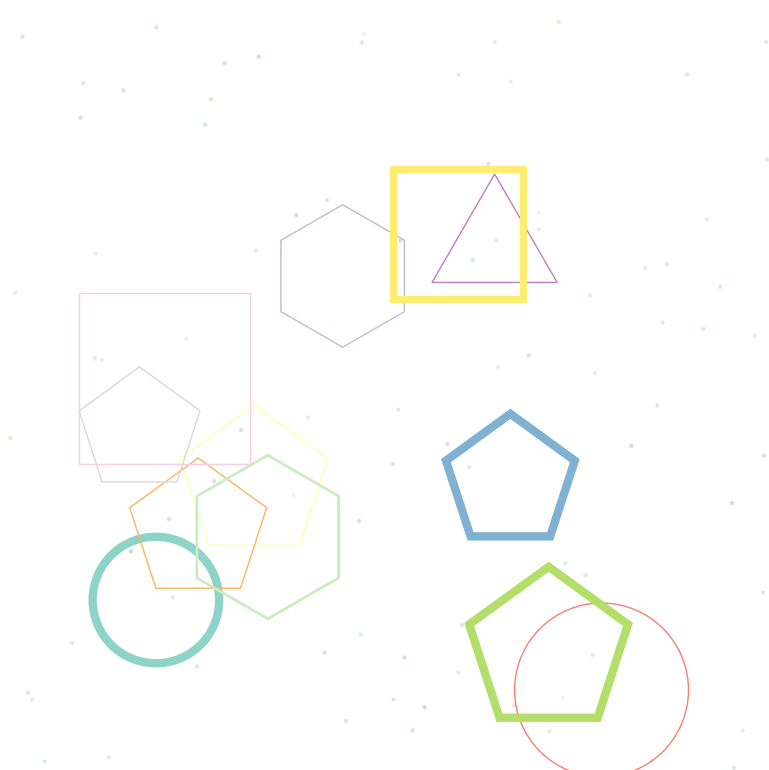[{"shape": "circle", "thickness": 3, "radius": 0.41, "center": [0.202, 0.221]}, {"shape": "pentagon", "thickness": 0.5, "radius": 0.5, "center": [0.33, 0.373]}, {"shape": "hexagon", "thickness": 0.5, "radius": 0.46, "center": [0.445, 0.642]}, {"shape": "circle", "thickness": 0.5, "radius": 0.56, "center": [0.781, 0.104]}, {"shape": "pentagon", "thickness": 3, "radius": 0.44, "center": [0.663, 0.375]}, {"shape": "pentagon", "thickness": 0.5, "radius": 0.47, "center": [0.257, 0.312]}, {"shape": "pentagon", "thickness": 3, "radius": 0.54, "center": [0.712, 0.156]}, {"shape": "square", "thickness": 0.5, "radius": 0.56, "center": [0.214, 0.509]}, {"shape": "pentagon", "thickness": 0.5, "radius": 0.41, "center": [0.181, 0.441]}, {"shape": "triangle", "thickness": 0.5, "radius": 0.47, "center": [0.642, 0.68]}, {"shape": "hexagon", "thickness": 1, "radius": 0.53, "center": [0.348, 0.303]}, {"shape": "square", "thickness": 2.5, "radius": 0.42, "center": [0.595, 0.696]}]